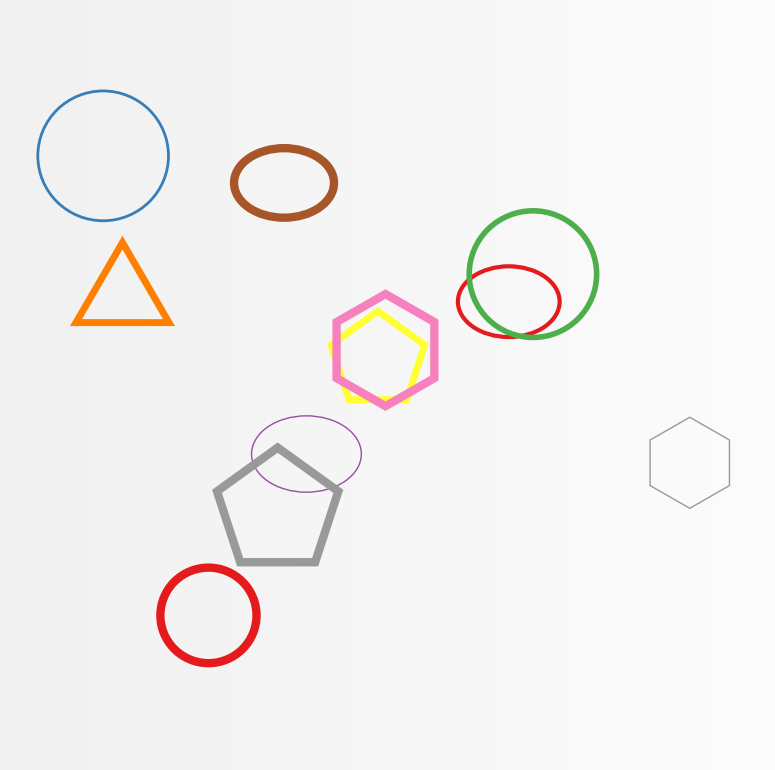[{"shape": "oval", "thickness": 1.5, "radius": 0.33, "center": [0.656, 0.608]}, {"shape": "circle", "thickness": 3, "radius": 0.31, "center": [0.269, 0.201]}, {"shape": "circle", "thickness": 1, "radius": 0.42, "center": [0.133, 0.798]}, {"shape": "circle", "thickness": 2, "radius": 0.41, "center": [0.688, 0.644]}, {"shape": "oval", "thickness": 0.5, "radius": 0.35, "center": [0.395, 0.41]}, {"shape": "triangle", "thickness": 2.5, "radius": 0.35, "center": [0.158, 0.616]}, {"shape": "pentagon", "thickness": 2.5, "radius": 0.32, "center": [0.488, 0.532]}, {"shape": "oval", "thickness": 3, "radius": 0.32, "center": [0.366, 0.762]}, {"shape": "hexagon", "thickness": 3, "radius": 0.36, "center": [0.497, 0.545]}, {"shape": "hexagon", "thickness": 0.5, "radius": 0.3, "center": [0.89, 0.399]}, {"shape": "pentagon", "thickness": 3, "radius": 0.41, "center": [0.358, 0.336]}]